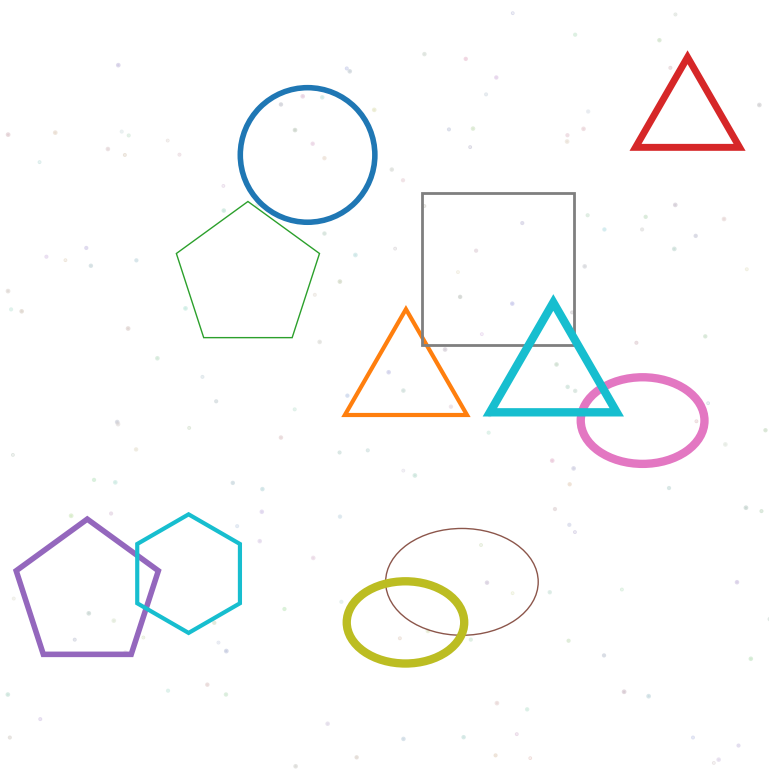[{"shape": "circle", "thickness": 2, "radius": 0.44, "center": [0.399, 0.799]}, {"shape": "triangle", "thickness": 1.5, "radius": 0.46, "center": [0.527, 0.507]}, {"shape": "pentagon", "thickness": 0.5, "radius": 0.49, "center": [0.322, 0.641]}, {"shape": "triangle", "thickness": 2.5, "radius": 0.39, "center": [0.893, 0.848]}, {"shape": "pentagon", "thickness": 2, "radius": 0.49, "center": [0.113, 0.229]}, {"shape": "oval", "thickness": 0.5, "radius": 0.5, "center": [0.6, 0.244]}, {"shape": "oval", "thickness": 3, "radius": 0.4, "center": [0.835, 0.454]}, {"shape": "square", "thickness": 1, "radius": 0.49, "center": [0.647, 0.651]}, {"shape": "oval", "thickness": 3, "radius": 0.38, "center": [0.527, 0.192]}, {"shape": "triangle", "thickness": 3, "radius": 0.48, "center": [0.719, 0.512]}, {"shape": "hexagon", "thickness": 1.5, "radius": 0.39, "center": [0.245, 0.255]}]